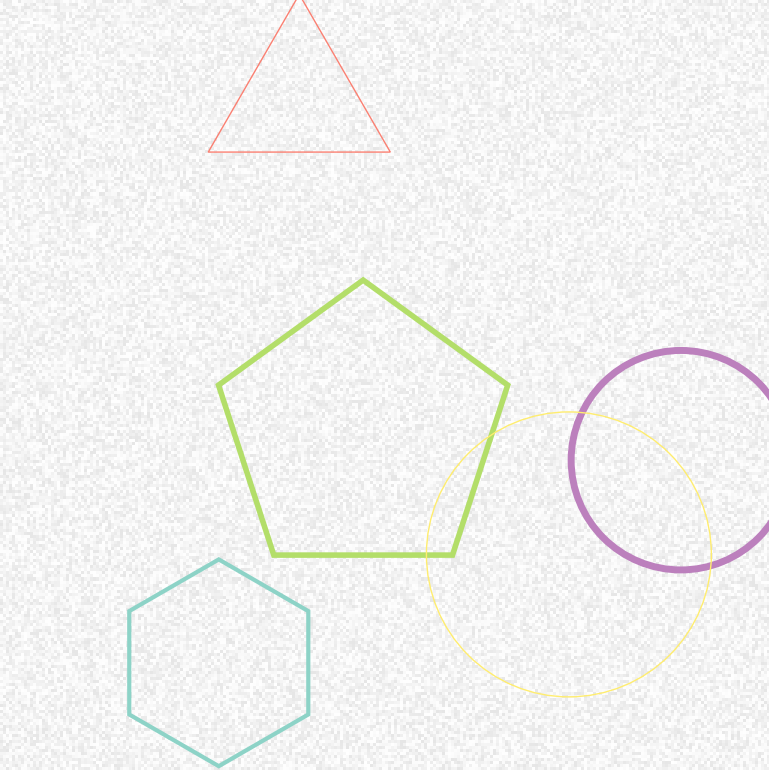[{"shape": "hexagon", "thickness": 1.5, "radius": 0.67, "center": [0.284, 0.139]}, {"shape": "triangle", "thickness": 0.5, "radius": 0.68, "center": [0.389, 0.871]}, {"shape": "pentagon", "thickness": 2, "radius": 0.99, "center": [0.472, 0.439]}, {"shape": "circle", "thickness": 2.5, "radius": 0.71, "center": [0.884, 0.402]}, {"shape": "circle", "thickness": 0.5, "radius": 0.93, "center": [0.739, 0.28]}]